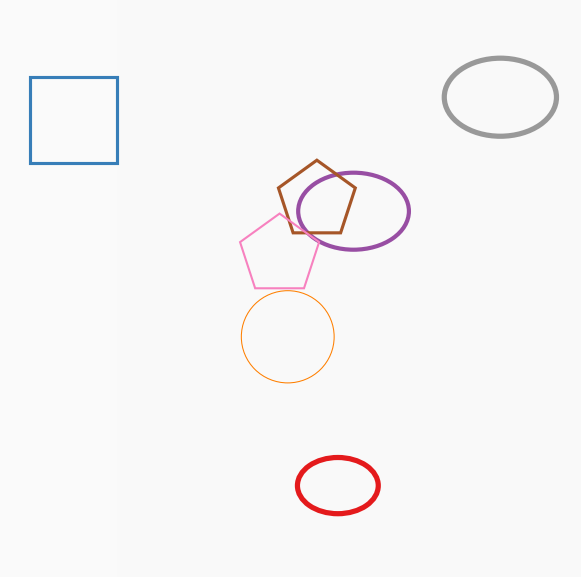[{"shape": "oval", "thickness": 2.5, "radius": 0.35, "center": [0.581, 0.158]}, {"shape": "square", "thickness": 1.5, "radius": 0.37, "center": [0.126, 0.791]}, {"shape": "oval", "thickness": 2, "radius": 0.48, "center": [0.608, 0.633]}, {"shape": "circle", "thickness": 0.5, "radius": 0.4, "center": [0.495, 0.416]}, {"shape": "pentagon", "thickness": 1.5, "radius": 0.35, "center": [0.545, 0.652]}, {"shape": "pentagon", "thickness": 1, "radius": 0.36, "center": [0.481, 0.558]}, {"shape": "oval", "thickness": 2.5, "radius": 0.48, "center": [0.861, 0.831]}]